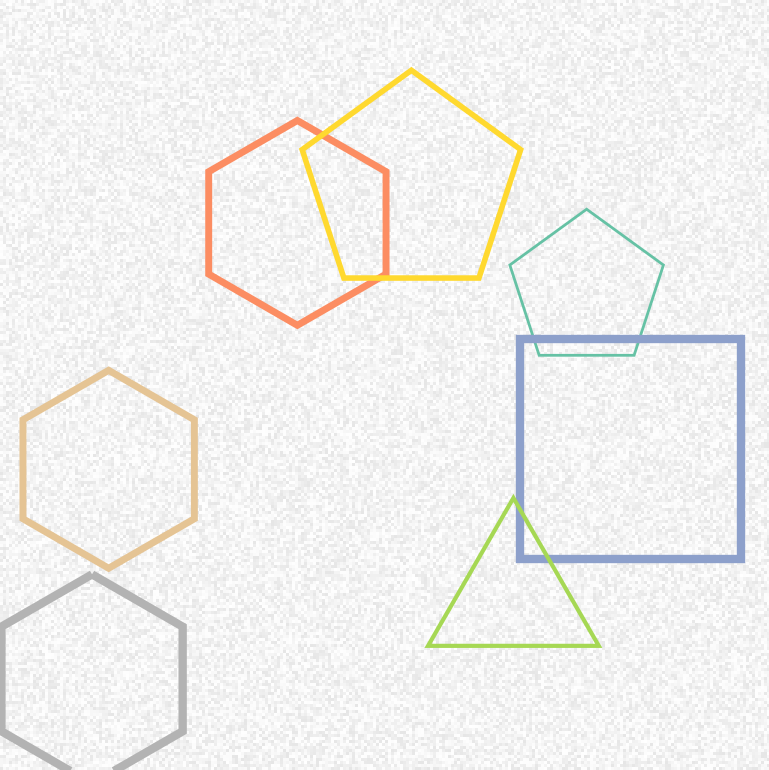[{"shape": "pentagon", "thickness": 1, "radius": 0.52, "center": [0.762, 0.623]}, {"shape": "hexagon", "thickness": 2.5, "radius": 0.66, "center": [0.386, 0.711]}, {"shape": "square", "thickness": 3, "radius": 0.72, "center": [0.819, 0.417]}, {"shape": "triangle", "thickness": 1.5, "radius": 0.64, "center": [0.667, 0.225]}, {"shape": "pentagon", "thickness": 2, "radius": 0.75, "center": [0.534, 0.76]}, {"shape": "hexagon", "thickness": 2.5, "radius": 0.64, "center": [0.141, 0.391]}, {"shape": "hexagon", "thickness": 3, "radius": 0.68, "center": [0.12, 0.118]}]